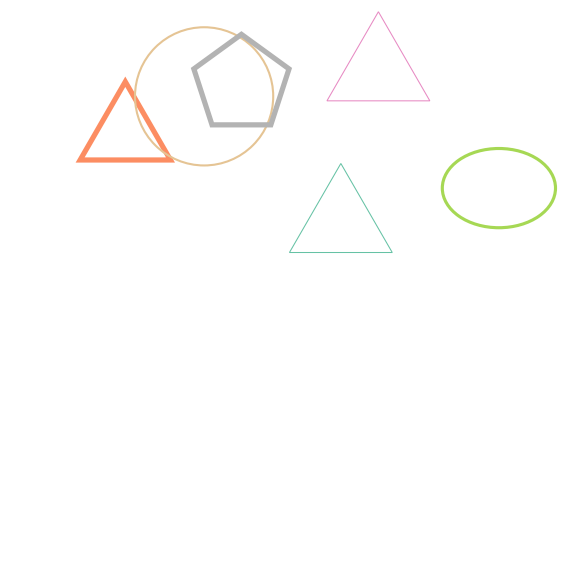[{"shape": "triangle", "thickness": 0.5, "radius": 0.51, "center": [0.59, 0.613]}, {"shape": "triangle", "thickness": 2.5, "radius": 0.45, "center": [0.217, 0.767]}, {"shape": "triangle", "thickness": 0.5, "radius": 0.51, "center": [0.655, 0.876]}, {"shape": "oval", "thickness": 1.5, "radius": 0.49, "center": [0.864, 0.673]}, {"shape": "circle", "thickness": 1, "radius": 0.6, "center": [0.353, 0.832]}, {"shape": "pentagon", "thickness": 2.5, "radius": 0.43, "center": [0.418, 0.853]}]